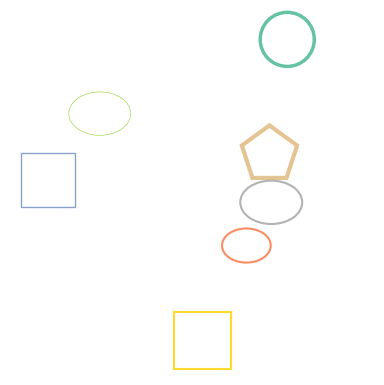[{"shape": "circle", "thickness": 2.5, "radius": 0.35, "center": [0.746, 0.898]}, {"shape": "oval", "thickness": 1.5, "radius": 0.32, "center": [0.64, 0.362]}, {"shape": "square", "thickness": 1, "radius": 0.35, "center": [0.124, 0.532]}, {"shape": "oval", "thickness": 0.5, "radius": 0.4, "center": [0.259, 0.705]}, {"shape": "square", "thickness": 1.5, "radius": 0.37, "center": [0.526, 0.115]}, {"shape": "pentagon", "thickness": 3, "radius": 0.38, "center": [0.7, 0.599]}, {"shape": "oval", "thickness": 1.5, "radius": 0.4, "center": [0.704, 0.474]}]